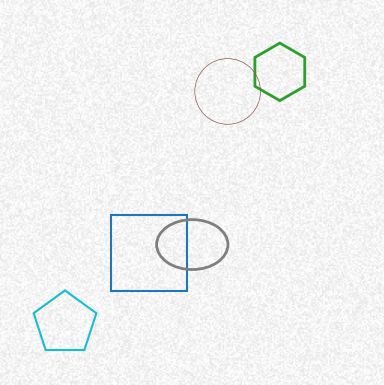[{"shape": "square", "thickness": 1.5, "radius": 0.49, "center": [0.387, 0.343]}, {"shape": "hexagon", "thickness": 2, "radius": 0.37, "center": [0.727, 0.813]}, {"shape": "circle", "thickness": 0.5, "radius": 0.43, "center": [0.591, 0.762]}, {"shape": "oval", "thickness": 2, "radius": 0.46, "center": [0.499, 0.365]}, {"shape": "pentagon", "thickness": 1.5, "radius": 0.43, "center": [0.169, 0.16]}]